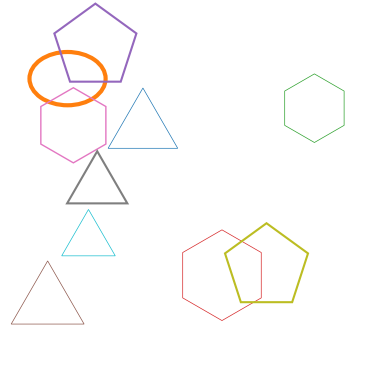[{"shape": "triangle", "thickness": 0.5, "radius": 0.52, "center": [0.371, 0.667]}, {"shape": "oval", "thickness": 3, "radius": 0.49, "center": [0.175, 0.796]}, {"shape": "hexagon", "thickness": 0.5, "radius": 0.45, "center": [0.817, 0.719]}, {"shape": "hexagon", "thickness": 0.5, "radius": 0.59, "center": [0.577, 0.285]}, {"shape": "pentagon", "thickness": 1.5, "radius": 0.56, "center": [0.248, 0.879]}, {"shape": "triangle", "thickness": 0.5, "radius": 0.55, "center": [0.124, 0.213]}, {"shape": "hexagon", "thickness": 1, "radius": 0.49, "center": [0.191, 0.675]}, {"shape": "triangle", "thickness": 1.5, "radius": 0.45, "center": [0.253, 0.517]}, {"shape": "pentagon", "thickness": 1.5, "radius": 0.57, "center": [0.692, 0.307]}, {"shape": "triangle", "thickness": 0.5, "radius": 0.4, "center": [0.23, 0.376]}]